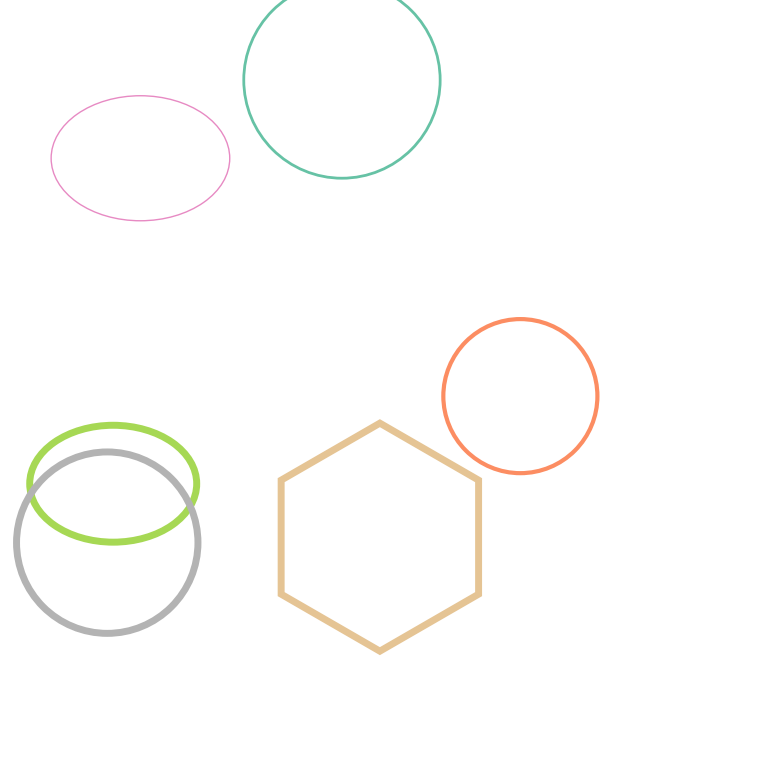[{"shape": "circle", "thickness": 1, "radius": 0.64, "center": [0.444, 0.896]}, {"shape": "circle", "thickness": 1.5, "radius": 0.5, "center": [0.676, 0.486]}, {"shape": "oval", "thickness": 0.5, "radius": 0.58, "center": [0.182, 0.794]}, {"shape": "oval", "thickness": 2.5, "radius": 0.54, "center": [0.147, 0.372]}, {"shape": "hexagon", "thickness": 2.5, "radius": 0.74, "center": [0.493, 0.302]}, {"shape": "circle", "thickness": 2.5, "radius": 0.59, "center": [0.139, 0.295]}]